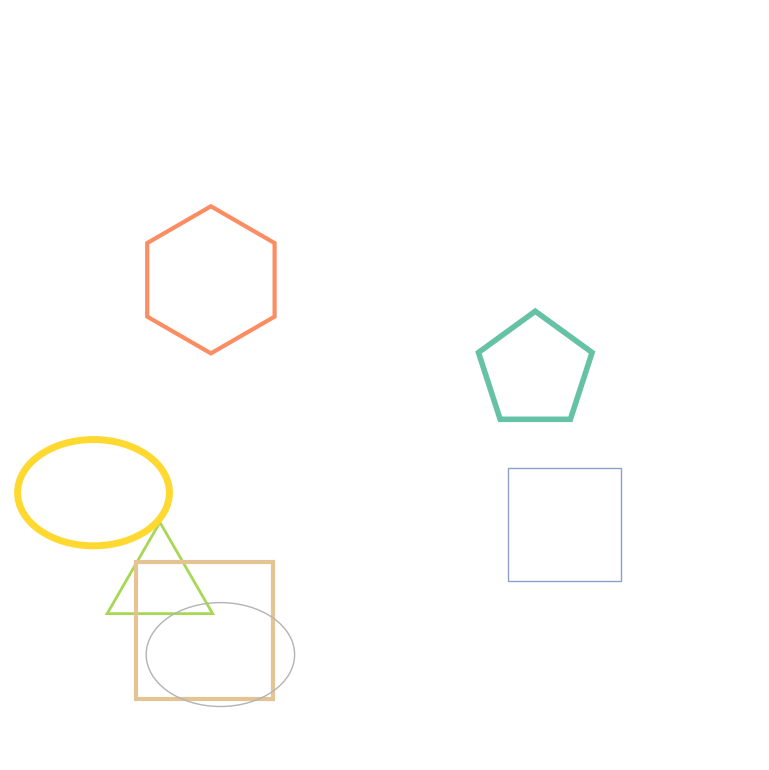[{"shape": "pentagon", "thickness": 2, "radius": 0.39, "center": [0.695, 0.518]}, {"shape": "hexagon", "thickness": 1.5, "radius": 0.48, "center": [0.274, 0.637]}, {"shape": "square", "thickness": 0.5, "radius": 0.37, "center": [0.733, 0.319]}, {"shape": "triangle", "thickness": 1, "radius": 0.4, "center": [0.208, 0.243]}, {"shape": "oval", "thickness": 2.5, "radius": 0.49, "center": [0.121, 0.36]}, {"shape": "square", "thickness": 1.5, "radius": 0.45, "center": [0.265, 0.182]}, {"shape": "oval", "thickness": 0.5, "radius": 0.48, "center": [0.286, 0.15]}]